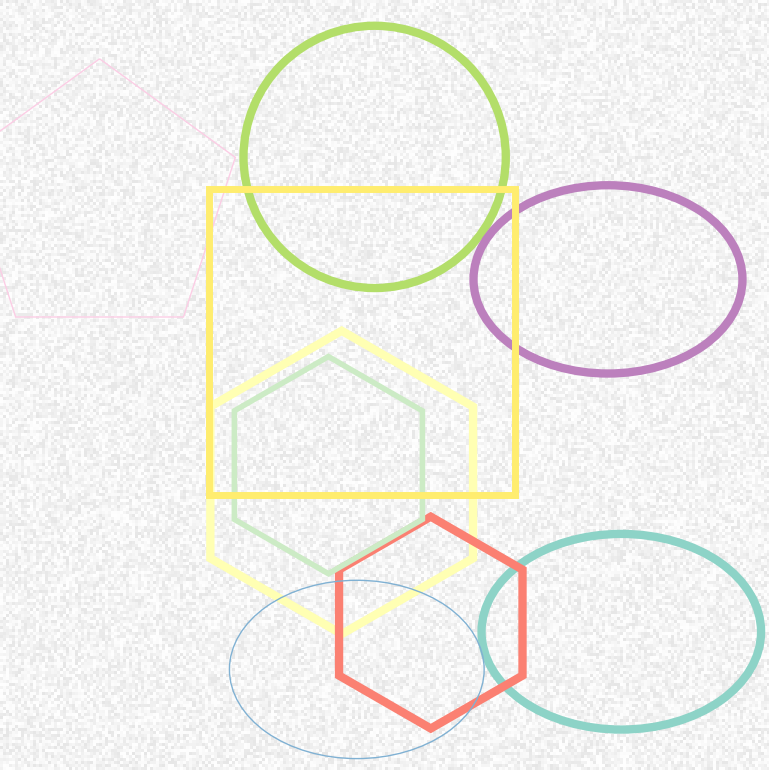[{"shape": "oval", "thickness": 3, "radius": 0.91, "center": [0.807, 0.18]}, {"shape": "hexagon", "thickness": 3, "radius": 0.98, "center": [0.444, 0.373]}, {"shape": "hexagon", "thickness": 3, "radius": 0.69, "center": [0.559, 0.191]}, {"shape": "oval", "thickness": 0.5, "radius": 0.83, "center": [0.463, 0.131]}, {"shape": "circle", "thickness": 3, "radius": 0.85, "center": [0.487, 0.796]}, {"shape": "pentagon", "thickness": 0.5, "radius": 0.93, "center": [0.129, 0.738]}, {"shape": "oval", "thickness": 3, "radius": 0.87, "center": [0.79, 0.637]}, {"shape": "hexagon", "thickness": 2, "radius": 0.7, "center": [0.426, 0.396]}, {"shape": "square", "thickness": 2.5, "radius": 0.99, "center": [0.47, 0.556]}]